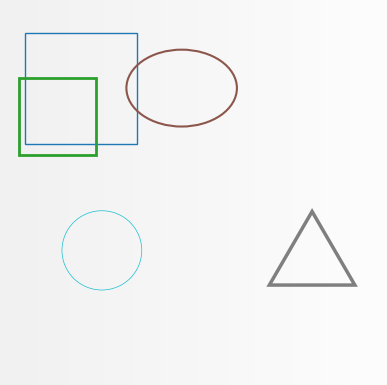[{"shape": "square", "thickness": 1, "radius": 0.72, "center": [0.209, 0.77]}, {"shape": "square", "thickness": 2, "radius": 0.5, "center": [0.148, 0.697]}, {"shape": "oval", "thickness": 1.5, "radius": 0.71, "center": [0.469, 0.771]}, {"shape": "triangle", "thickness": 2.5, "radius": 0.64, "center": [0.805, 0.323]}, {"shape": "circle", "thickness": 0.5, "radius": 0.51, "center": [0.263, 0.35]}]